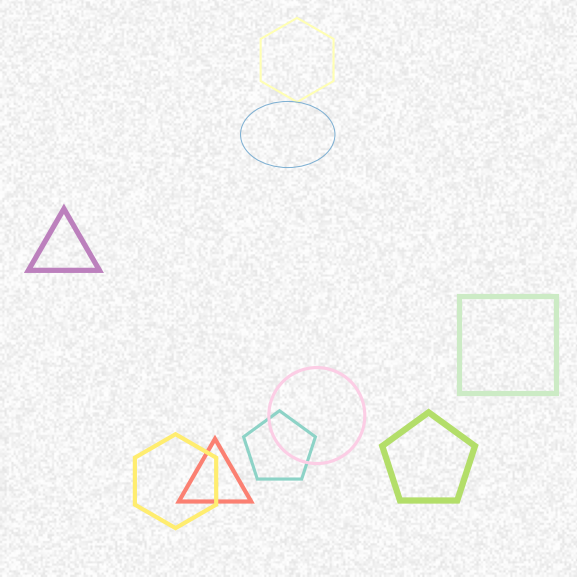[{"shape": "pentagon", "thickness": 1.5, "radius": 0.33, "center": [0.484, 0.222]}, {"shape": "hexagon", "thickness": 1, "radius": 0.36, "center": [0.514, 0.895]}, {"shape": "triangle", "thickness": 2, "radius": 0.36, "center": [0.372, 0.167]}, {"shape": "oval", "thickness": 0.5, "radius": 0.41, "center": [0.498, 0.766]}, {"shape": "pentagon", "thickness": 3, "radius": 0.42, "center": [0.742, 0.201]}, {"shape": "circle", "thickness": 1.5, "radius": 0.42, "center": [0.549, 0.28]}, {"shape": "triangle", "thickness": 2.5, "radius": 0.36, "center": [0.111, 0.567]}, {"shape": "square", "thickness": 2.5, "radius": 0.42, "center": [0.879, 0.403]}, {"shape": "hexagon", "thickness": 2, "radius": 0.41, "center": [0.304, 0.166]}]